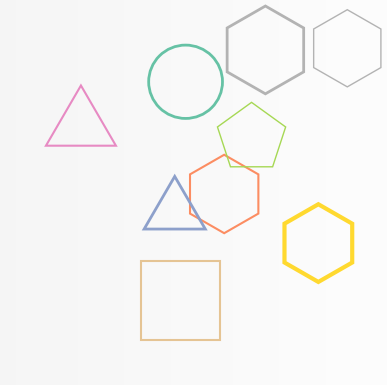[{"shape": "circle", "thickness": 2, "radius": 0.48, "center": [0.479, 0.788]}, {"shape": "hexagon", "thickness": 1.5, "radius": 0.51, "center": [0.579, 0.496]}, {"shape": "triangle", "thickness": 2, "radius": 0.46, "center": [0.451, 0.451]}, {"shape": "triangle", "thickness": 1.5, "radius": 0.52, "center": [0.209, 0.674]}, {"shape": "pentagon", "thickness": 1, "radius": 0.46, "center": [0.649, 0.642]}, {"shape": "hexagon", "thickness": 3, "radius": 0.5, "center": [0.822, 0.369]}, {"shape": "square", "thickness": 1.5, "radius": 0.51, "center": [0.466, 0.219]}, {"shape": "hexagon", "thickness": 1, "radius": 0.5, "center": [0.896, 0.875]}, {"shape": "hexagon", "thickness": 2, "radius": 0.57, "center": [0.685, 0.87]}]